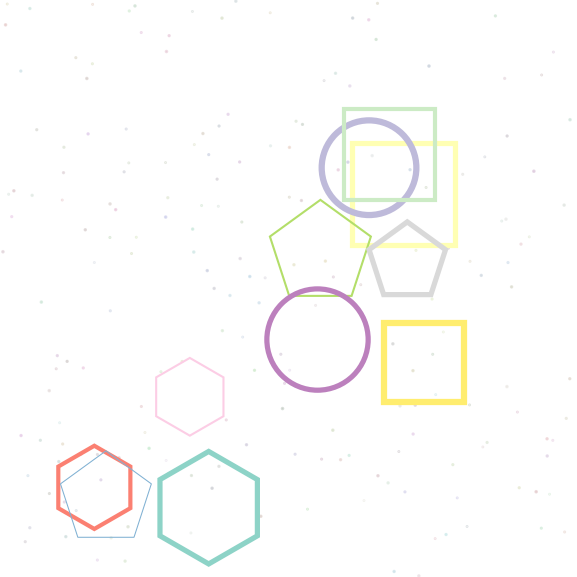[{"shape": "hexagon", "thickness": 2.5, "radius": 0.49, "center": [0.361, 0.12]}, {"shape": "square", "thickness": 2.5, "radius": 0.44, "center": [0.698, 0.663]}, {"shape": "circle", "thickness": 3, "radius": 0.41, "center": [0.639, 0.709]}, {"shape": "hexagon", "thickness": 2, "radius": 0.36, "center": [0.163, 0.155]}, {"shape": "pentagon", "thickness": 0.5, "radius": 0.41, "center": [0.183, 0.136]}, {"shape": "pentagon", "thickness": 1, "radius": 0.46, "center": [0.555, 0.561]}, {"shape": "hexagon", "thickness": 1, "radius": 0.34, "center": [0.329, 0.312]}, {"shape": "pentagon", "thickness": 2.5, "radius": 0.35, "center": [0.705, 0.545]}, {"shape": "circle", "thickness": 2.5, "radius": 0.44, "center": [0.55, 0.411]}, {"shape": "square", "thickness": 2, "radius": 0.39, "center": [0.675, 0.732]}, {"shape": "square", "thickness": 3, "radius": 0.35, "center": [0.735, 0.371]}]